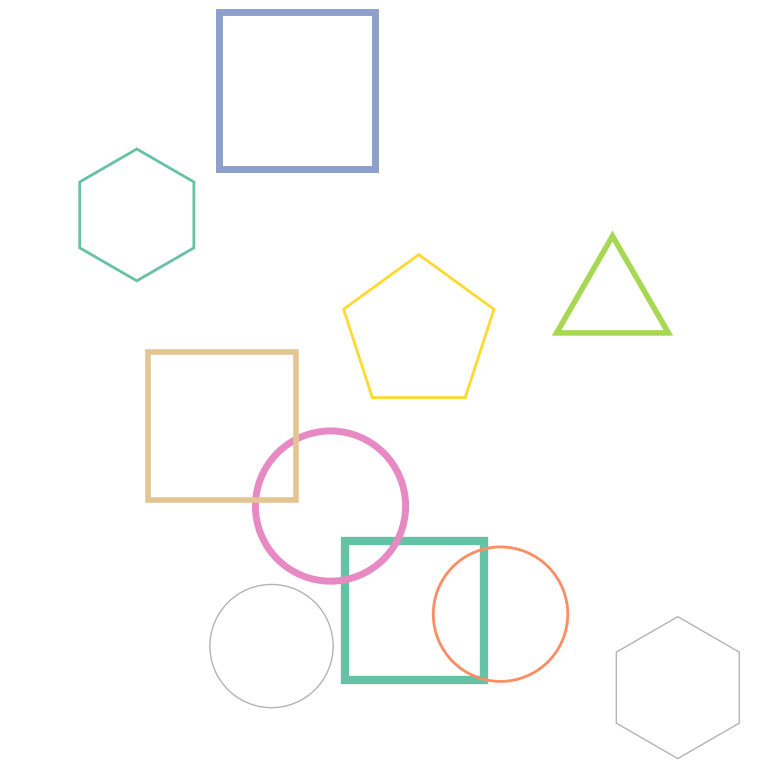[{"shape": "hexagon", "thickness": 1, "radius": 0.43, "center": [0.178, 0.721]}, {"shape": "square", "thickness": 3, "radius": 0.45, "center": [0.539, 0.207]}, {"shape": "circle", "thickness": 1, "radius": 0.44, "center": [0.65, 0.202]}, {"shape": "square", "thickness": 2.5, "radius": 0.51, "center": [0.385, 0.883]}, {"shape": "circle", "thickness": 2.5, "radius": 0.49, "center": [0.429, 0.343]}, {"shape": "triangle", "thickness": 2, "radius": 0.42, "center": [0.795, 0.61]}, {"shape": "pentagon", "thickness": 1, "radius": 0.51, "center": [0.544, 0.567]}, {"shape": "square", "thickness": 2, "radius": 0.48, "center": [0.289, 0.447]}, {"shape": "circle", "thickness": 0.5, "radius": 0.4, "center": [0.353, 0.161]}, {"shape": "hexagon", "thickness": 0.5, "radius": 0.46, "center": [0.88, 0.107]}]